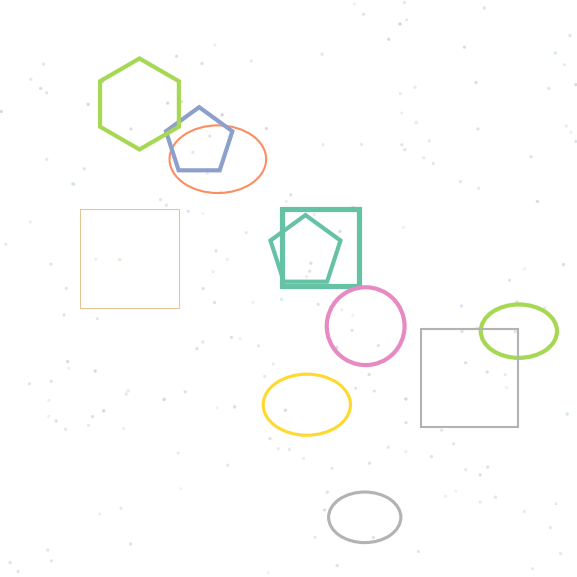[{"shape": "square", "thickness": 2.5, "radius": 0.34, "center": [0.555, 0.571]}, {"shape": "pentagon", "thickness": 2, "radius": 0.32, "center": [0.529, 0.563]}, {"shape": "oval", "thickness": 1, "radius": 0.42, "center": [0.377, 0.723]}, {"shape": "pentagon", "thickness": 2, "radius": 0.3, "center": [0.345, 0.753]}, {"shape": "circle", "thickness": 2, "radius": 0.34, "center": [0.633, 0.434]}, {"shape": "oval", "thickness": 2, "radius": 0.33, "center": [0.899, 0.426]}, {"shape": "hexagon", "thickness": 2, "radius": 0.39, "center": [0.241, 0.819]}, {"shape": "oval", "thickness": 1.5, "radius": 0.38, "center": [0.531, 0.298]}, {"shape": "square", "thickness": 0.5, "radius": 0.43, "center": [0.224, 0.551]}, {"shape": "oval", "thickness": 1.5, "radius": 0.31, "center": [0.632, 0.103]}, {"shape": "square", "thickness": 1, "radius": 0.42, "center": [0.813, 0.344]}]